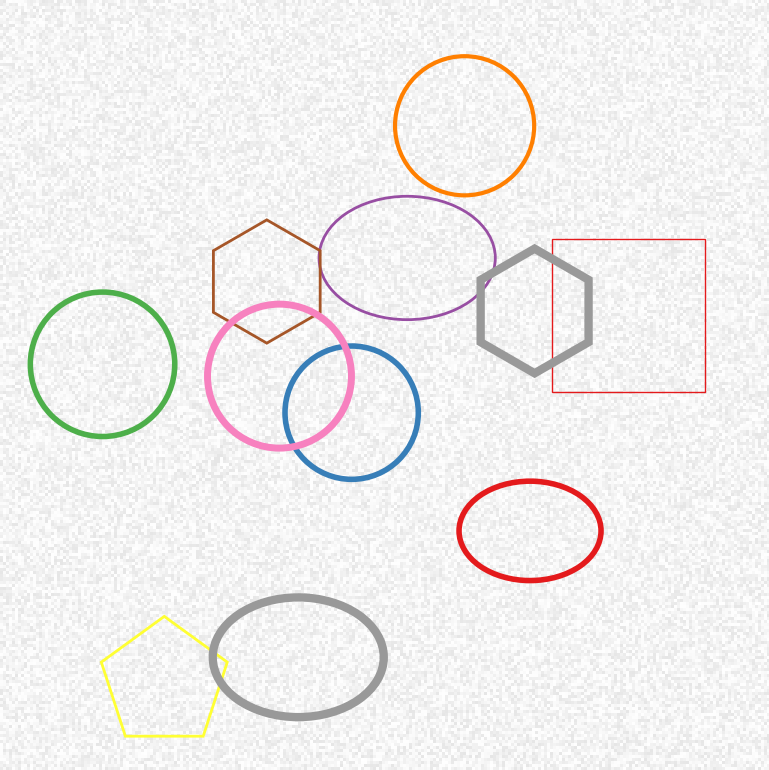[{"shape": "oval", "thickness": 2, "radius": 0.46, "center": [0.688, 0.311]}, {"shape": "square", "thickness": 0.5, "radius": 0.5, "center": [0.817, 0.59]}, {"shape": "circle", "thickness": 2, "radius": 0.43, "center": [0.457, 0.464]}, {"shape": "circle", "thickness": 2, "radius": 0.47, "center": [0.133, 0.527]}, {"shape": "oval", "thickness": 1, "radius": 0.57, "center": [0.529, 0.665]}, {"shape": "circle", "thickness": 1.5, "radius": 0.45, "center": [0.603, 0.837]}, {"shape": "pentagon", "thickness": 1, "radius": 0.43, "center": [0.213, 0.113]}, {"shape": "hexagon", "thickness": 1, "radius": 0.4, "center": [0.346, 0.634]}, {"shape": "circle", "thickness": 2.5, "radius": 0.47, "center": [0.363, 0.512]}, {"shape": "oval", "thickness": 3, "radius": 0.56, "center": [0.387, 0.146]}, {"shape": "hexagon", "thickness": 3, "radius": 0.4, "center": [0.694, 0.596]}]